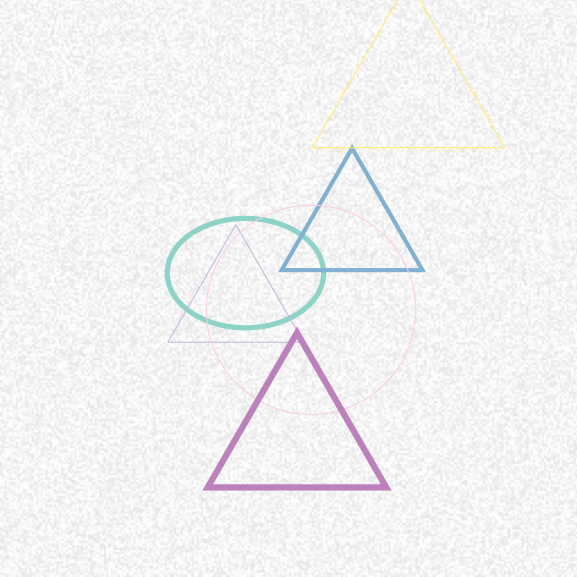[{"shape": "oval", "thickness": 2.5, "radius": 0.68, "center": [0.425, 0.526]}, {"shape": "triangle", "thickness": 0.5, "radius": 0.68, "center": [0.408, 0.474]}, {"shape": "triangle", "thickness": 2, "radius": 0.7, "center": [0.61, 0.602]}, {"shape": "circle", "thickness": 0.5, "radius": 0.91, "center": [0.538, 0.463]}, {"shape": "triangle", "thickness": 3, "radius": 0.89, "center": [0.514, 0.244]}, {"shape": "triangle", "thickness": 0.5, "radius": 0.96, "center": [0.707, 0.84]}]